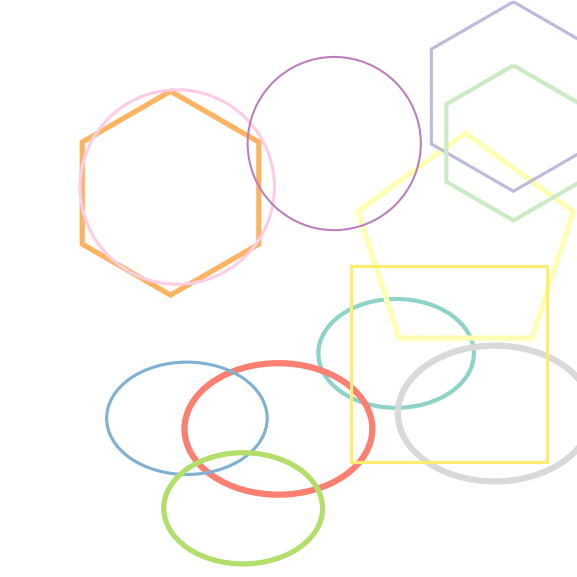[{"shape": "oval", "thickness": 2, "radius": 0.67, "center": [0.686, 0.387]}, {"shape": "pentagon", "thickness": 2.5, "radius": 0.98, "center": [0.806, 0.572]}, {"shape": "hexagon", "thickness": 1.5, "radius": 0.82, "center": [0.889, 0.832]}, {"shape": "oval", "thickness": 3, "radius": 0.81, "center": [0.482, 0.256]}, {"shape": "oval", "thickness": 1.5, "radius": 0.7, "center": [0.324, 0.275]}, {"shape": "hexagon", "thickness": 2.5, "radius": 0.88, "center": [0.295, 0.665]}, {"shape": "oval", "thickness": 2.5, "radius": 0.69, "center": [0.421, 0.119]}, {"shape": "circle", "thickness": 1.5, "radius": 0.84, "center": [0.307, 0.675]}, {"shape": "oval", "thickness": 3, "radius": 0.84, "center": [0.857, 0.283]}, {"shape": "circle", "thickness": 1, "radius": 0.75, "center": [0.579, 0.751]}, {"shape": "hexagon", "thickness": 2, "radius": 0.67, "center": [0.889, 0.752]}, {"shape": "square", "thickness": 1.5, "radius": 0.85, "center": [0.777, 0.368]}]